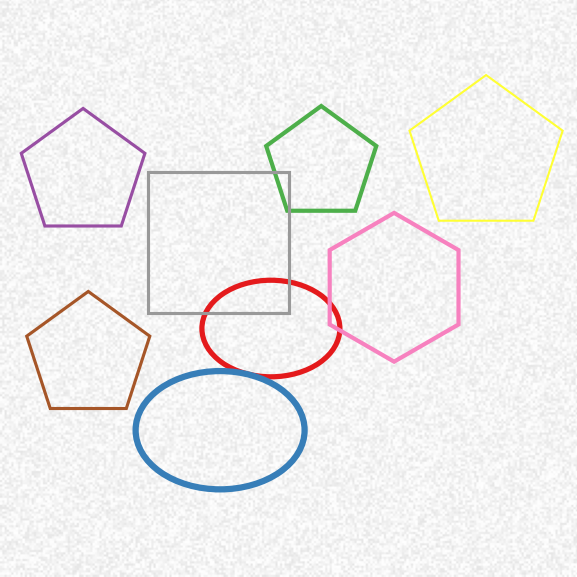[{"shape": "oval", "thickness": 2.5, "radius": 0.6, "center": [0.469, 0.43]}, {"shape": "oval", "thickness": 3, "radius": 0.73, "center": [0.381, 0.254]}, {"shape": "pentagon", "thickness": 2, "radius": 0.5, "center": [0.556, 0.715]}, {"shape": "pentagon", "thickness": 1.5, "radius": 0.56, "center": [0.144, 0.699]}, {"shape": "pentagon", "thickness": 1, "radius": 0.7, "center": [0.842, 0.73]}, {"shape": "pentagon", "thickness": 1.5, "radius": 0.56, "center": [0.153, 0.382]}, {"shape": "hexagon", "thickness": 2, "radius": 0.64, "center": [0.682, 0.502]}, {"shape": "square", "thickness": 1.5, "radius": 0.61, "center": [0.378, 0.579]}]